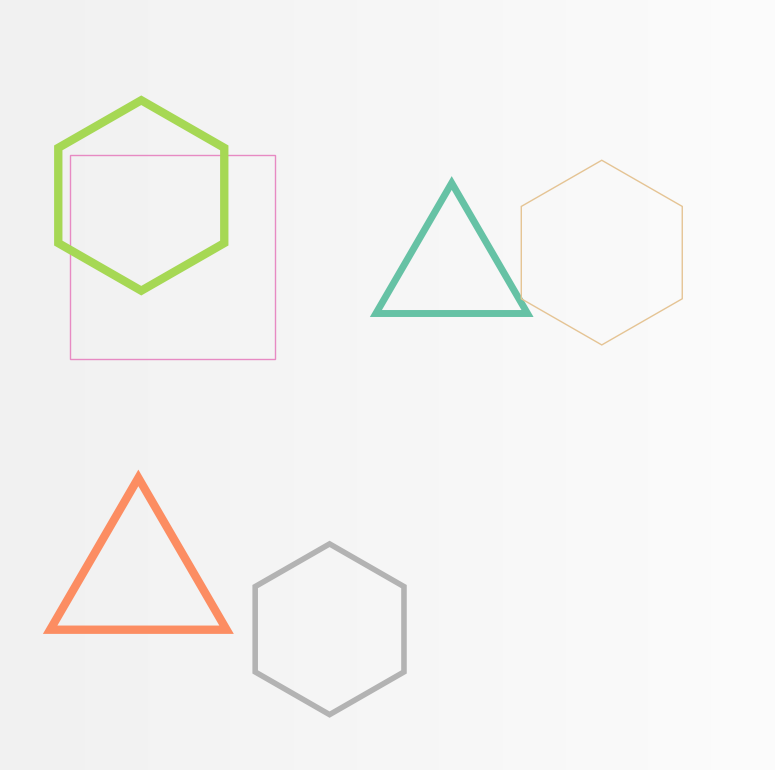[{"shape": "triangle", "thickness": 2.5, "radius": 0.56, "center": [0.583, 0.649]}, {"shape": "triangle", "thickness": 3, "radius": 0.66, "center": [0.179, 0.248]}, {"shape": "square", "thickness": 0.5, "radius": 0.66, "center": [0.223, 0.666]}, {"shape": "hexagon", "thickness": 3, "radius": 0.62, "center": [0.182, 0.746]}, {"shape": "hexagon", "thickness": 0.5, "radius": 0.6, "center": [0.776, 0.672]}, {"shape": "hexagon", "thickness": 2, "radius": 0.55, "center": [0.425, 0.183]}]